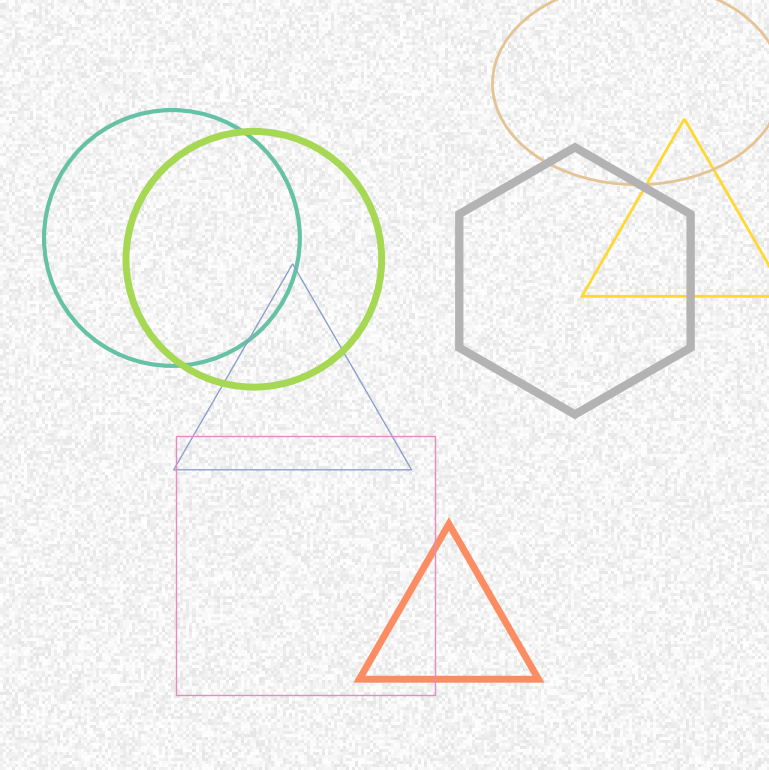[{"shape": "circle", "thickness": 1.5, "radius": 0.83, "center": [0.223, 0.691]}, {"shape": "triangle", "thickness": 2.5, "radius": 0.67, "center": [0.583, 0.185]}, {"shape": "triangle", "thickness": 0.5, "radius": 0.89, "center": [0.38, 0.479]}, {"shape": "square", "thickness": 0.5, "radius": 0.84, "center": [0.396, 0.266]}, {"shape": "circle", "thickness": 2.5, "radius": 0.83, "center": [0.33, 0.663]}, {"shape": "triangle", "thickness": 1, "radius": 0.77, "center": [0.889, 0.692]}, {"shape": "oval", "thickness": 1, "radius": 0.94, "center": [0.827, 0.892]}, {"shape": "hexagon", "thickness": 3, "radius": 0.87, "center": [0.747, 0.635]}]